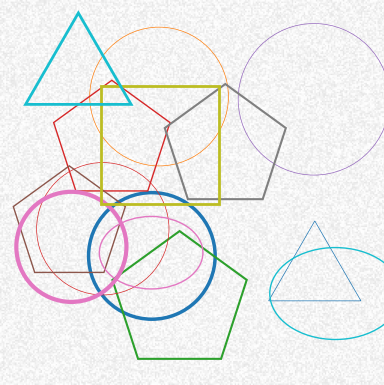[{"shape": "circle", "thickness": 2.5, "radius": 0.82, "center": [0.394, 0.335]}, {"shape": "triangle", "thickness": 0.5, "radius": 0.69, "center": [0.818, 0.288]}, {"shape": "circle", "thickness": 0.5, "radius": 0.9, "center": [0.413, 0.749]}, {"shape": "pentagon", "thickness": 1.5, "radius": 0.92, "center": [0.466, 0.216]}, {"shape": "circle", "thickness": 0.5, "radius": 0.86, "center": [0.267, 0.406]}, {"shape": "pentagon", "thickness": 1, "radius": 0.79, "center": [0.29, 0.633]}, {"shape": "circle", "thickness": 0.5, "radius": 0.98, "center": [0.816, 0.742]}, {"shape": "pentagon", "thickness": 1, "radius": 0.76, "center": [0.18, 0.416]}, {"shape": "circle", "thickness": 3, "radius": 0.72, "center": [0.185, 0.359]}, {"shape": "oval", "thickness": 1, "radius": 0.67, "center": [0.393, 0.344]}, {"shape": "pentagon", "thickness": 1.5, "radius": 0.83, "center": [0.585, 0.616]}, {"shape": "square", "thickness": 2, "radius": 0.76, "center": [0.415, 0.623]}, {"shape": "triangle", "thickness": 2, "radius": 0.79, "center": [0.204, 0.808]}, {"shape": "oval", "thickness": 1, "radius": 0.85, "center": [0.871, 0.238]}]